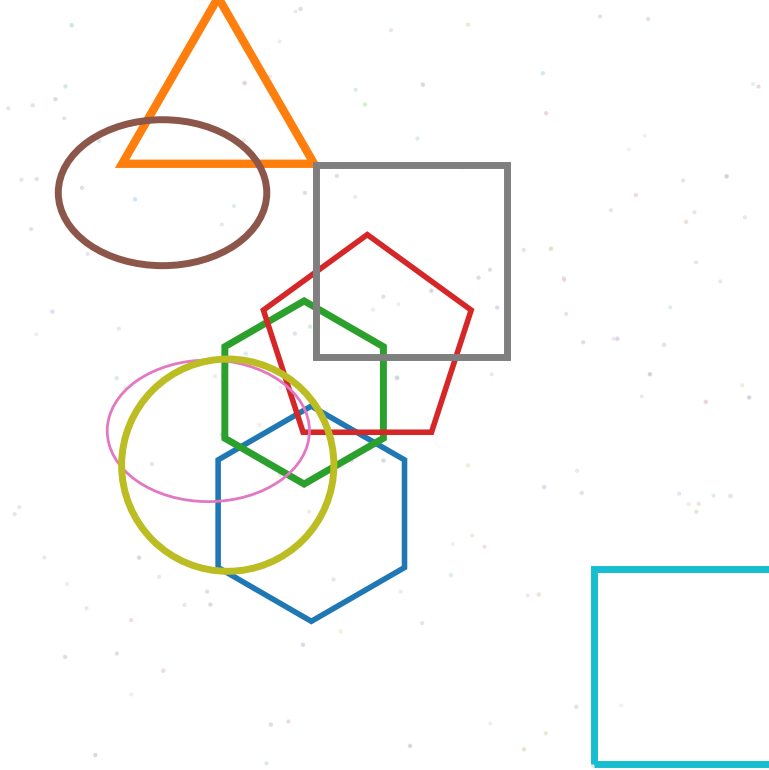[{"shape": "hexagon", "thickness": 2, "radius": 0.7, "center": [0.404, 0.333]}, {"shape": "triangle", "thickness": 3, "radius": 0.72, "center": [0.283, 0.859]}, {"shape": "hexagon", "thickness": 2.5, "radius": 0.59, "center": [0.395, 0.49]}, {"shape": "pentagon", "thickness": 2, "radius": 0.71, "center": [0.477, 0.553]}, {"shape": "oval", "thickness": 2.5, "radius": 0.68, "center": [0.211, 0.75]}, {"shape": "oval", "thickness": 1, "radius": 0.66, "center": [0.271, 0.44]}, {"shape": "square", "thickness": 2.5, "radius": 0.62, "center": [0.535, 0.661]}, {"shape": "circle", "thickness": 2.5, "radius": 0.69, "center": [0.296, 0.396]}, {"shape": "square", "thickness": 2.5, "radius": 0.63, "center": [0.898, 0.135]}]